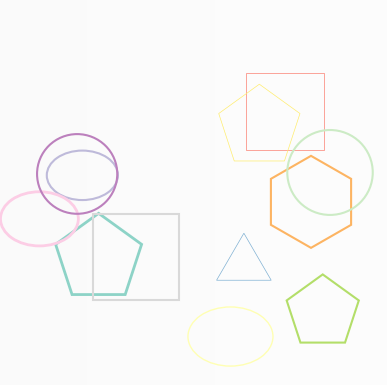[{"shape": "pentagon", "thickness": 2, "radius": 0.58, "center": [0.254, 0.329]}, {"shape": "oval", "thickness": 1, "radius": 0.55, "center": [0.595, 0.126]}, {"shape": "oval", "thickness": 1.5, "radius": 0.46, "center": [0.213, 0.545]}, {"shape": "square", "thickness": 0.5, "radius": 0.5, "center": [0.735, 0.71]}, {"shape": "triangle", "thickness": 0.5, "radius": 0.41, "center": [0.629, 0.313]}, {"shape": "hexagon", "thickness": 1.5, "radius": 0.6, "center": [0.803, 0.476]}, {"shape": "pentagon", "thickness": 1.5, "radius": 0.49, "center": [0.833, 0.189]}, {"shape": "oval", "thickness": 2, "radius": 0.5, "center": [0.102, 0.432]}, {"shape": "square", "thickness": 1.5, "radius": 0.56, "center": [0.351, 0.333]}, {"shape": "circle", "thickness": 1.5, "radius": 0.52, "center": [0.199, 0.548]}, {"shape": "circle", "thickness": 1.5, "radius": 0.55, "center": [0.852, 0.552]}, {"shape": "pentagon", "thickness": 0.5, "radius": 0.55, "center": [0.669, 0.671]}]